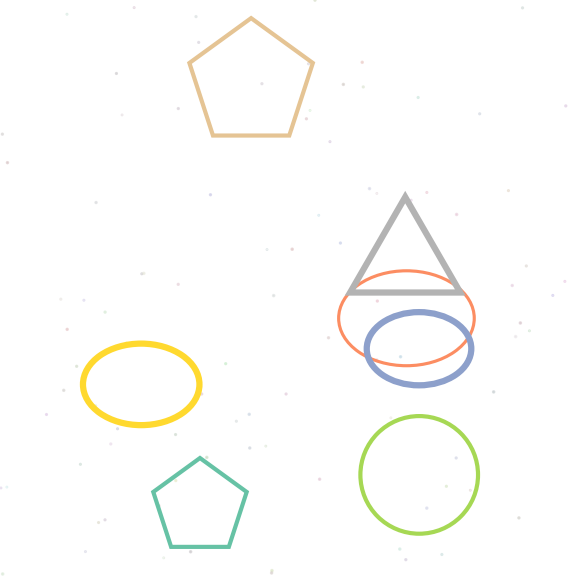[{"shape": "pentagon", "thickness": 2, "radius": 0.43, "center": [0.346, 0.121]}, {"shape": "oval", "thickness": 1.5, "radius": 0.59, "center": [0.704, 0.448]}, {"shape": "oval", "thickness": 3, "radius": 0.45, "center": [0.726, 0.395]}, {"shape": "circle", "thickness": 2, "radius": 0.51, "center": [0.726, 0.177]}, {"shape": "oval", "thickness": 3, "radius": 0.5, "center": [0.245, 0.334]}, {"shape": "pentagon", "thickness": 2, "radius": 0.56, "center": [0.435, 0.855]}, {"shape": "triangle", "thickness": 3, "radius": 0.55, "center": [0.702, 0.548]}]